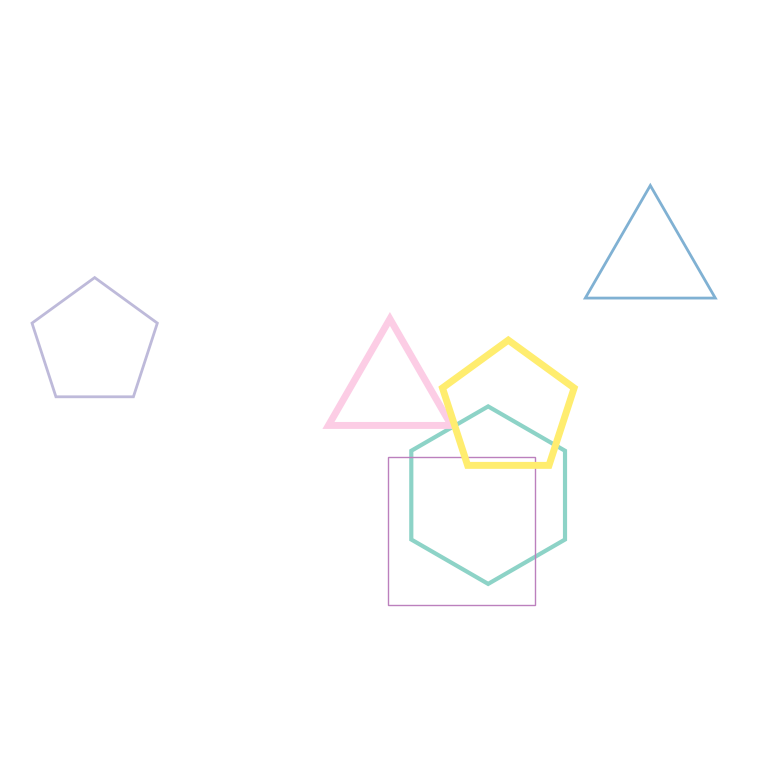[{"shape": "hexagon", "thickness": 1.5, "radius": 0.58, "center": [0.634, 0.357]}, {"shape": "pentagon", "thickness": 1, "radius": 0.43, "center": [0.123, 0.554]}, {"shape": "triangle", "thickness": 1, "radius": 0.49, "center": [0.845, 0.662]}, {"shape": "triangle", "thickness": 2.5, "radius": 0.46, "center": [0.506, 0.494]}, {"shape": "square", "thickness": 0.5, "radius": 0.48, "center": [0.599, 0.311]}, {"shape": "pentagon", "thickness": 2.5, "radius": 0.45, "center": [0.66, 0.468]}]